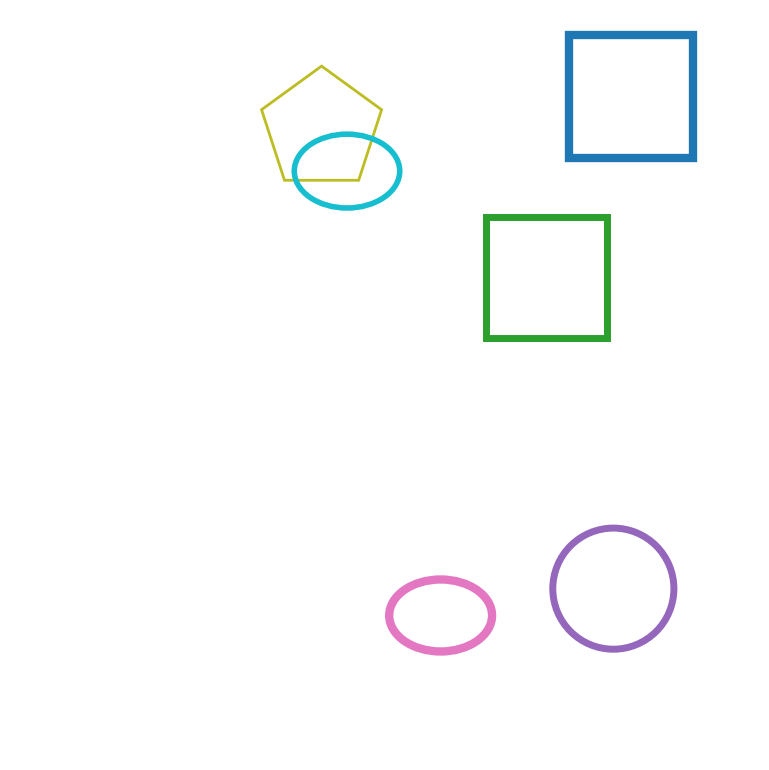[{"shape": "square", "thickness": 3, "radius": 0.4, "center": [0.82, 0.875]}, {"shape": "square", "thickness": 2.5, "radius": 0.39, "center": [0.709, 0.639]}, {"shape": "circle", "thickness": 2.5, "radius": 0.39, "center": [0.797, 0.236]}, {"shape": "oval", "thickness": 3, "radius": 0.33, "center": [0.572, 0.201]}, {"shape": "pentagon", "thickness": 1, "radius": 0.41, "center": [0.418, 0.832]}, {"shape": "oval", "thickness": 2, "radius": 0.34, "center": [0.451, 0.778]}]